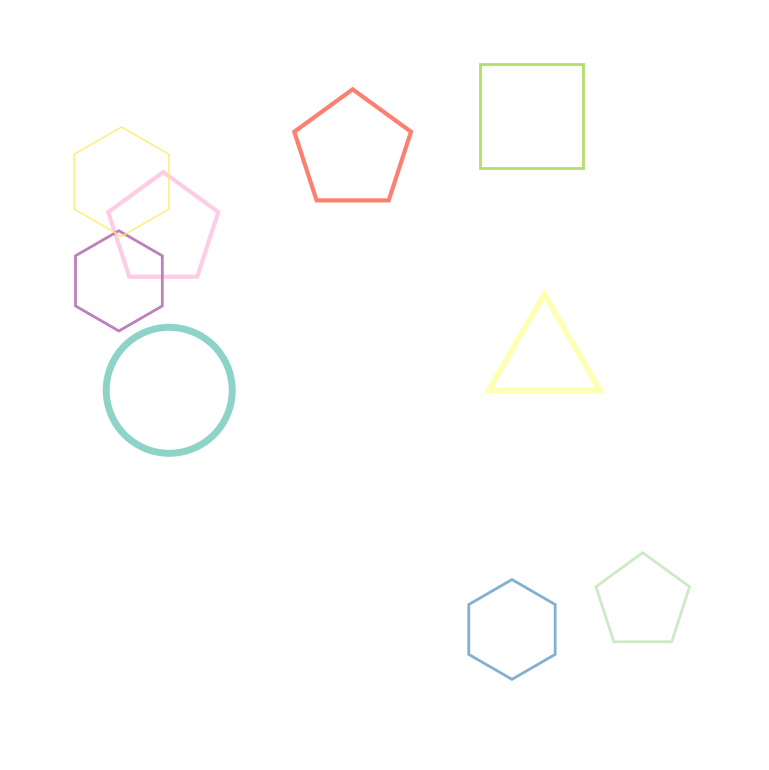[{"shape": "circle", "thickness": 2.5, "radius": 0.41, "center": [0.22, 0.493]}, {"shape": "triangle", "thickness": 2, "radius": 0.42, "center": [0.707, 0.535]}, {"shape": "pentagon", "thickness": 1.5, "radius": 0.4, "center": [0.458, 0.804]}, {"shape": "hexagon", "thickness": 1, "radius": 0.32, "center": [0.665, 0.183]}, {"shape": "square", "thickness": 1, "radius": 0.34, "center": [0.69, 0.85]}, {"shape": "pentagon", "thickness": 1.5, "radius": 0.38, "center": [0.212, 0.701]}, {"shape": "hexagon", "thickness": 1, "radius": 0.33, "center": [0.154, 0.635]}, {"shape": "pentagon", "thickness": 1, "radius": 0.32, "center": [0.835, 0.218]}, {"shape": "hexagon", "thickness": 0.5, "radius": 0.36, "center": [0.158, 0.764]}]